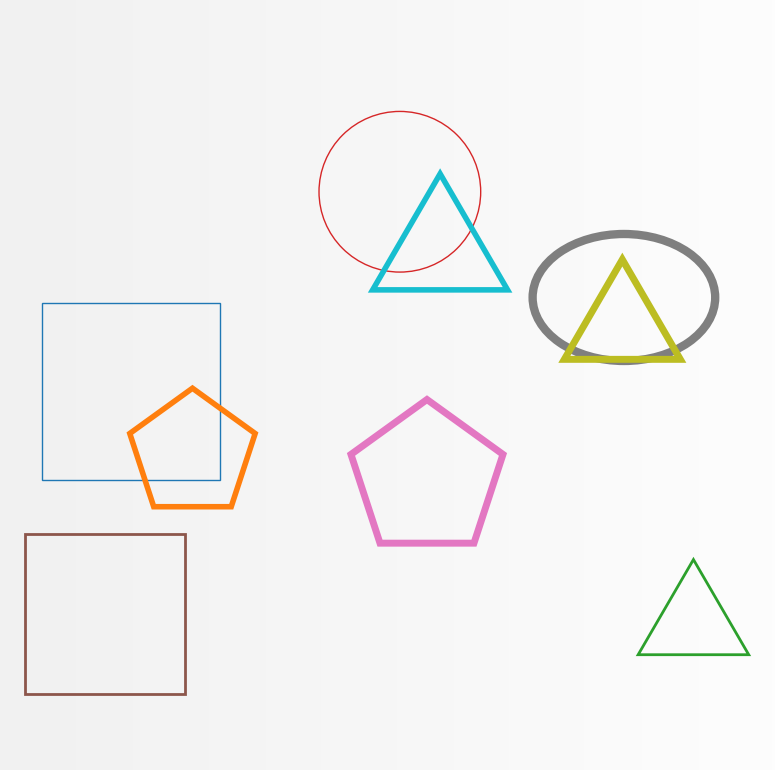[{"shape": "square", "thickness": 0.5, "radius": 0.58, "center": [0.169, 0.491]}, {"shape": "pentagon", "thickness": 2, "radius": 0.43, "center": [0.248, 0.411]}, {"shape": "triangle", "thickness": 1, "radius": 0.41, "center": [0.895, 0.191]}, {"shape": "circle", "thickness": 0.5, "radius": 0.52, "center": [0.516, 0.751]}, {"shape": "square", "thickness": 1, "radius": 0.52, "center": [0.136, 0.203]}, {"shape": "pentagon", "thickness": 2.5, "radius": 0.52, "center": [0.551, 0.378]}, {"shape": "oval", "thickness": 3, "radius": 0.59, "center": [0.805, 0.614]}, {"shape": "triangle", "thickness": 2.5, "radius": 0.43, "center": [0.803, 0.577]}, {"shape": "triangle", "thickness": 2, "radius": 0.5, "center": [0.568, 0.674]}]